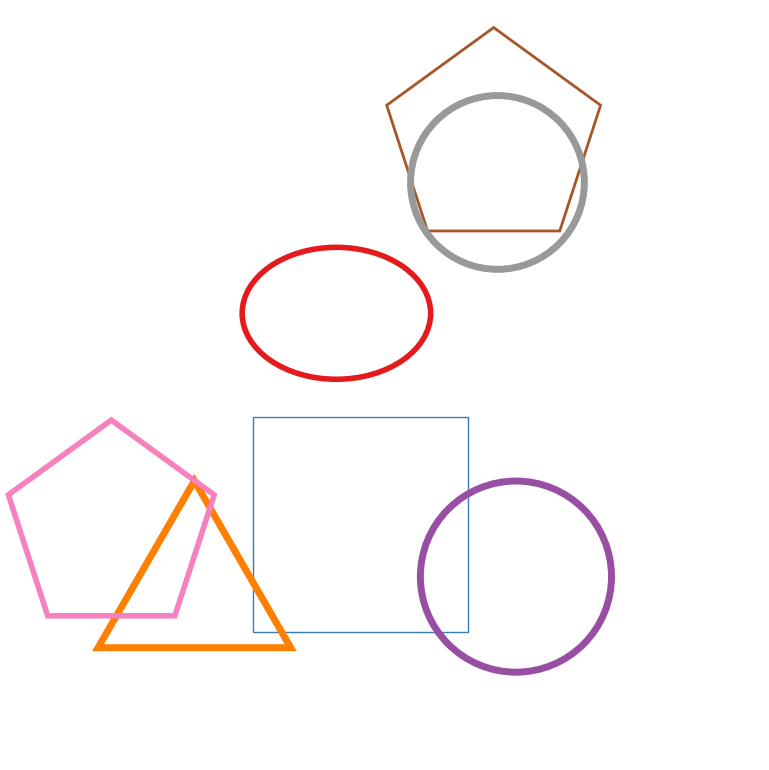[{"shape": "oval", "thickness": 2, "radius": 0.61, "center": [0.437, 0.593]}, {"shape": "square", "thickness": 0.5, "radius": 0.7, "center": [0.468, 0.319]}, {"shape": "circle", "thickness": 2.5, "radius": 0.62, "center": [0.67, 0.251]}, {"shape": "triangle", "thickness": 2.5, "radius": 0.72, "center": [0.252, 0.231]}, {"shape": "pentagon", "thickness": 1, "radius": 0.73, "center": [0.641, 0.818]}, {"shape": "pentagon", "thickness": 2, "radius": 0.7, "center": [0.145, 0.314]}, {"shape": "circle", "thickness": 2.5, "radius": 0.56, "center": [0.646, 0.763]}]